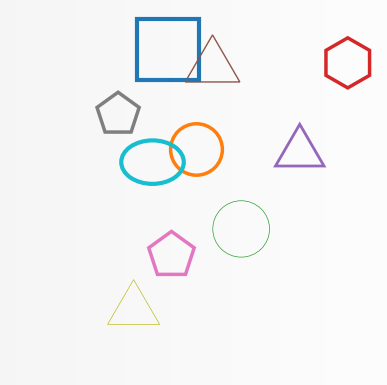[{"shape": "square", "thickness": 3, "radius": 0.4, "center": [0.433, 0.871]}, {"shape": "circle", "thickness": 2.5, "radius": 0.33, "center": [0.507, 0.612]}, {"shape": "circle", "thickness": 0.5, "radius": 0.37, "center": [0.622, 0.405]}, {"shape": "hexagon", "thickness": 2.5, "radius": 0.32, "center": [0.897, 0.837]}, {"shape": "triangle", "thickness": 2, "radius": 0.36, "center": [0.774, 0.605]}, {"shape": "triangle", "thickness": 1, "radius": 0.41, "center": [0.548, 0.828]}, {"shape": "pentagon", "thickness": 2.5, "radius": 0.31, "center": [0.442, 0.337]}, {"shape": "pentagon", "thickness": 2.5, "radius": 0.29, "center": [0.305, 0.703]}, {"shape": "triangle", "thickness": 0.5, "radius": 0.39, "center": [0.345, 0.196]}, {"shape": "oval", "thickness": 3, "radius": 0.4, "center": [0.394, 0.579]}]